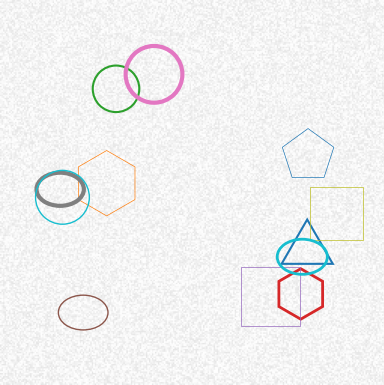[{"shape": "pentagon", "thickness": 0.5, "radius": 0.35, "center": [0.8, 0.596]}, {"shape": "triangle", "thickness": 1.5, "radius": 0.38, "center": [0.798, 0.353]}, {"shape": "hexagon", "thickness": 0.5, "radius": 0.42, "center": [0.277, 0.524]}, {"shape": "circle", "thickness": 1.5, "radius": 0.3, "center": [0.301, 0.769]}, {"shape": "hexagon", "thickness": 2, "radius": 0.33, "center": [0.781, 0.237]}, {"shape": "square", "thickness": 0.5, "radius": 0.38, "center": [0.703, 0.23]}, {"shape": "oval", "thickness": 1, "radius": 0.32, "center": [0.216, 0.188]}, {"shape": "circle", "thickness": 3, "radius": 0.37, "center": [0.4, 0.807]}, {"shape": "oval", "thickness": 3, "radius": 0.31, "center": [0.156, 0.508]}, {"shape": "square", "thickness": 0.5, "radius": 0.35, "center": [0.874, 0.446]}, {"shape": "oval", "thickness": 2, "radius": 0.33, "center": [0.785, 0.333]}, {"shape": "circle", "thickness": 1, "radius": 0.35, "center": [0.162, 0.488]}]